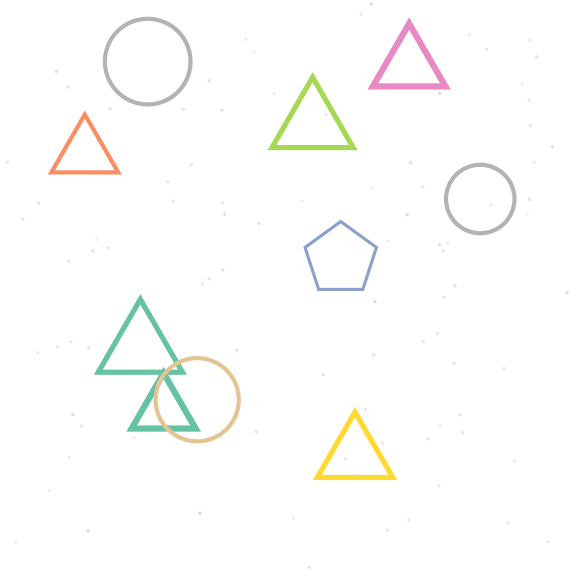[{"shape": "triangle", "thickness": 2.5, "radius": 0.42, "center": [0.243, 0.397]}, {"shape": "triangle", "thickness": 3, "radius": 0.32, "center": [0.283, 0.289]}, {"shape": "triangle", "thickness": 2, "radius": 0.33, "center": [0.147, 0.734]}, {"shape": "pentagon", "thickness": 1.5, "radius": 0.33, "center": [0.59, 0.551]}, {"shape": "triangle", "thickness": 3, "radius": 0.36, "center": [0.708, 0.886]}, {"shape": "triangle", "thickness": 2.5, "radius": 0.41, "center": [0.541, 0.784]}, {"shape": "triangle", "thickness": 2.5, "radius": 0.38, "center": [0.615, 0.21]}, {"shape": "circle", "thickness": 2, "radius": 0.36, "center": [0.341, 0.307]}, {"shape": "circle", "thickness": 2, "radius": 0.37, "center": [0.256, 0.892]}, {"shape": "circle", "thickness": 2, "radius": 0.3, "center": [0.832, 0.655]}]